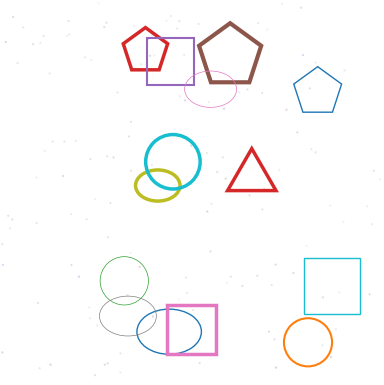[{"shape": "oval", "thickness": 1, "radius": 0.42, "center": [0.439, 0.138]}, {"shape": "pentagon", "thickness": 1, "radius": 0.33, "center": [0.825, 0.761]}, {"shape": "circle", "thickness": 1.5, "radius": 0.31, "center": [0.8, 0.111]}, {"shape": "circle", "thickness": 0.5, "radius": 0.31, "center": [0.323, 0.271]}, {"shape": "pentagon", "thickness": 2.5, "radius": 0.3, "center": [0.378, 0.868]}, {"shape": "triangle", "thickness": 2.5, "radius": 0.36, "center": [0.654, 0.541]}, {"shape": "square", "thickness": 1.5, "radius": 0.31, "center": [0.443, 0.841]}, {"shape": "pentagon", "thickness": 3, "radius": 0.42, "center": [0.598, 0.855]}, {"shape": "oval", "thickness": 0.5, "radius": 0.34, "center": [0.547, 0.768]}, {"shape": "square", "thickness": 2.5, "radius": 0.31, "center": [0.498, 0.144]}, {"shape": "oval", "thickness": 0.5, "radius": 0.37, "center": [0.332, 0.179]}, {"shape": "oval", "thickness": 2.5, "radius": 0.29, "center": [0.41, 0.518]}, {"shape": "square", "thickness": 1, "radius": 0.36, "center": [0.862, 0.257]}, {"shape": "circle", "thickness": 2.5, "radius": 0.35, "center": [0.449, 0.58]}]